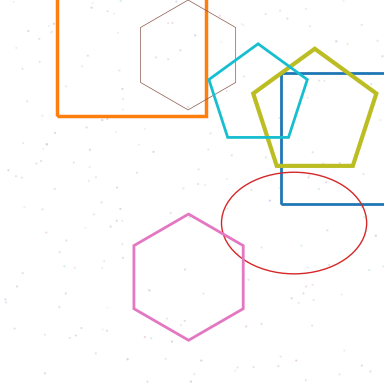[{"shape": "square", "thickness": 2, "radius": 0.85, "center": [0.899, 0.64]}, {"shape": "square", "thickness": 2.5, "radius": 0.97, "center": [0.342, 0.891]}, {"shape": "oval", "thickness": 1, "radius": 0.94, "center": [0.764, 0.421]}, {"shape": "hexagon", "thickness": 0.5, "radius": 0.71, "center": [0.489, 0.857]}, {"shape": "hexagon", "thickness": 2, "radius": 0.82, "center": [0.49, 0.28]}, {"shape": "pentagon", "thickness": 3, "radius": 0.84, "center": [0.818, 0.705]}, {"shape": "pentagon", "thickness": 2, "radius": 0.67, "center": [0.67, 0.752]}]